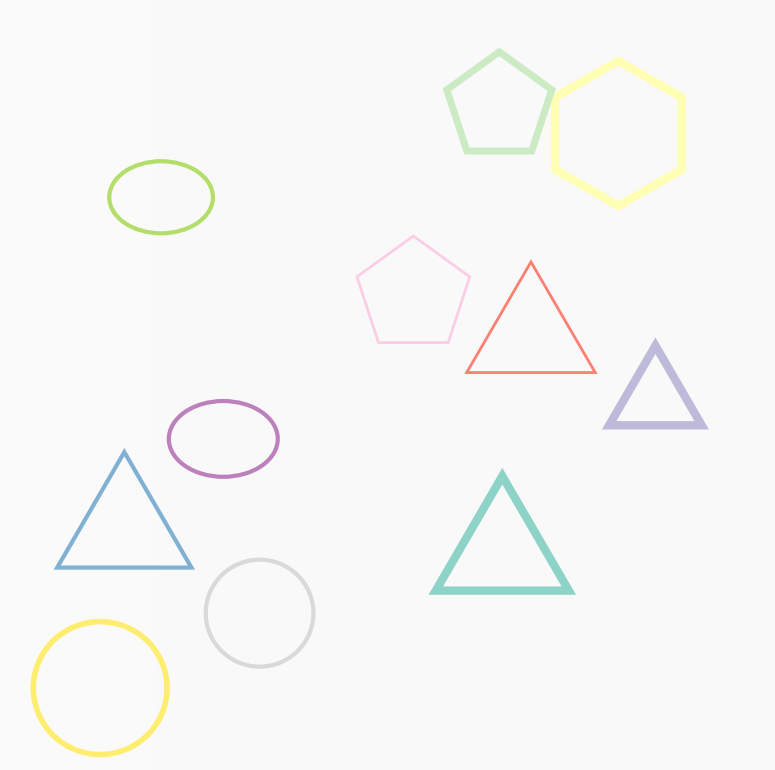[{"shape": "triangle", "thickness": 3, "radius": 0.5, "center": [0.648, 0.283]}, {"shape": "hexagon", "thickness": 3, "radius": 0.47, "center": [0.798, 0.827]}, {"shape": "triangle", "thickness": 3, "radius": 0.34, "center": [0.846, 0.482]}, {"shape": "triangle", "thickness": 1, "radius": 0.48, "center": [0.685, 0.564]}, {"shape": "triangle", "thickness": 1.5, "radius": 0.5, "center": [0.16, 0.313]}, {"shape": "oval", "thickness": 1.5, "radius": 0.33, "center": [0.208, 0.744]}, {"shape": "pentagon", "thickness": 1, "radius": 0.38, "center": [0.533, 0.617]}, {"shape": "circle", "thickness": 1.5, "radius": 0.35, "center": [0.335, 0.204]}, {"shape": "oval", "thickness": 1.5, "radius": 0.35, "center": [0.288, 0.43]}, {"shape": "pentagon", "thickness": 2.5, "radius": 0.36, "center": [0.644, 0.861]}, {"shape": "circle", "thickness": 2, "radius": 0.43, "center": [0.129, 0.106]}]